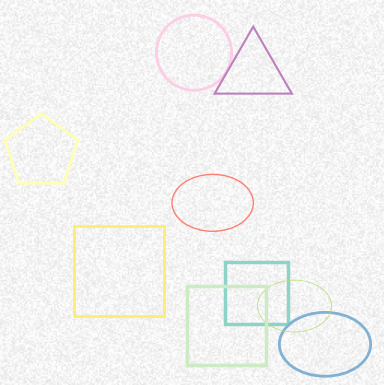[{"shape": "square", "thickness": 2.5, "radius": 0.41, "center": [0.666, 0.239]}, {"shape": "pentagon", "thickness": 2, "radius": 0.5, "center": [0.107, 0.605]}, {"shape": "oval", "thickness": 1, "radius": 0.53, "center": [0.552, 0.473]}, {"shape": "oval", "thickness": 2, "radius": 0.59, "center": [0.844, 0.106]}, {"shape": "oval", "thickness": 0.5, "radius": 0.48, "center": [0.765, 0.205]}, {"shape": "circle", "thickness": 2, "radius": 0.49, "center": [0.504, 0.863]}, {"shape": "triangle", "thickness": 1.5, "radius": 0.58, "center": [0.658, 0.815]}, {"shape": "square", "thickness": 2.5, "radius": 0.51, "center": [0.589, 0.155]}, {"shape": "square", "thickness": 2, "radius": 0.59, "center": [0.309, 0.297]}]